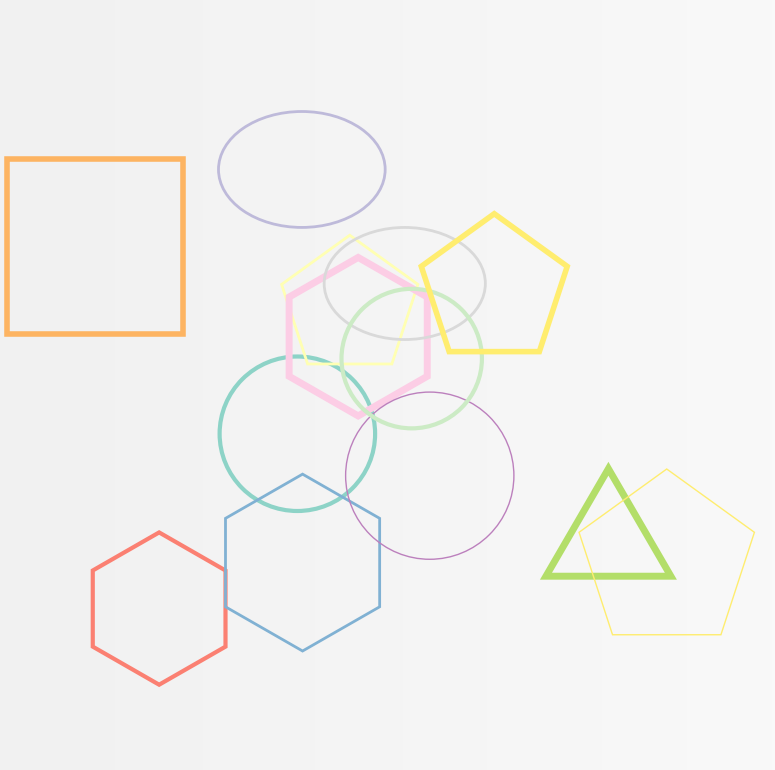[{"shape": "circle", "thickness": 1.5, "radius": 0.5, "center": [0.384, 0.437]}, {"shape": "pentagon", "thickness": 1, "radius": 0.46, "center": [0.451, 0.602]}, {"shape": "oval", "thickness": 1, "radius": 0.54, "center": [0.389, 0.78]}, {"shape": "hexagon", "thickness": 1.5, "radius": 0.49, "center": [0.205, 0.21]}, {"shape": "hexagon", "thickness": 1, "radius": 0.57, "center": [0.39, 0.269]}, {"shape": "square", "thickness": 2, "radius": 0.57, "center": [0.123, 0.68]}, {"shape": "triangle", "thickness": 2.5, "radius": 0.47, "center": [0.785, 0.298]}, {"shape": "hexagon", "thickness": 2.5, "radius": 0.51, "center": [0.462, 0.563]}, {"shape": "oval", "thickness": 1, "radius": 0.52, "center": [0.522, 0.632]}, {"shape": "circle", "thickness": 0.5, "radius": 0.54, "center": [0.555, 0.382]}, {"shape": "circle", "thickness": 1.5, "radius": 0.45, "center": [0.531, 0.534]}, {"shape": "pentagon", "thickness": 2, "radius": 0.49, "center": [0.638, 0.623]}, {"shape": "pentagon", "thickness": 0.5, "radius": 0.59, "center": [0.86, 0.272]}]